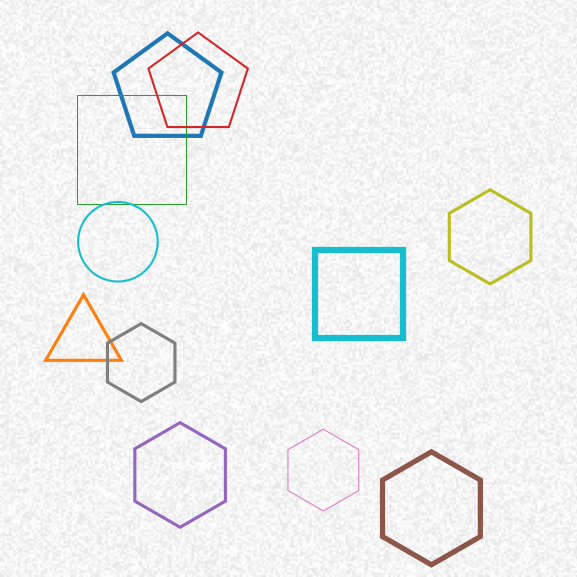[{"shape": "pentagon", "thickness": 2, "radius": 0.49, "center": [0.29, 0.843]}, {"shape": "triangle", "thickness": 1.5, "radius": 0.38, "center": [0.145, 0.413]}, {"shape": "square", "thickness": 0.5, "radius": 0.47, "center": [0.228, 0.741]}, {"shape": "pentagon", "thickness": 1, "radius": 0.45, "center": [0.343, 0.852]}, {"shape": "hexagon", "thickness": 1.5, "radius": 0.45, "center": [0.312, 0.177]}, {"shape": "hexagon", "thickness": 2.5, "radius": 0.49, "center": [0.747, 0.119]}, {"shape": "hexagon", "thickness": 0.5, "radius": 0.35, "center": [0.56, 0.185]}, {"shape": "hexagon", "thickness": 1.5, "radius": 0.34, "center": [0.245, 0.371]}, {"shape": "hexagon", "thickness": 1.5, "radius": 0.41, "center": [0.849, 0.589]}, {"shape": "circle", "thickness": 1, "radius": 0.34, "center": [0.204, 0.581]}, {"shape": "square", "thickness": 3, "radius": 0.38, "center": [0.621, 0.49]}]